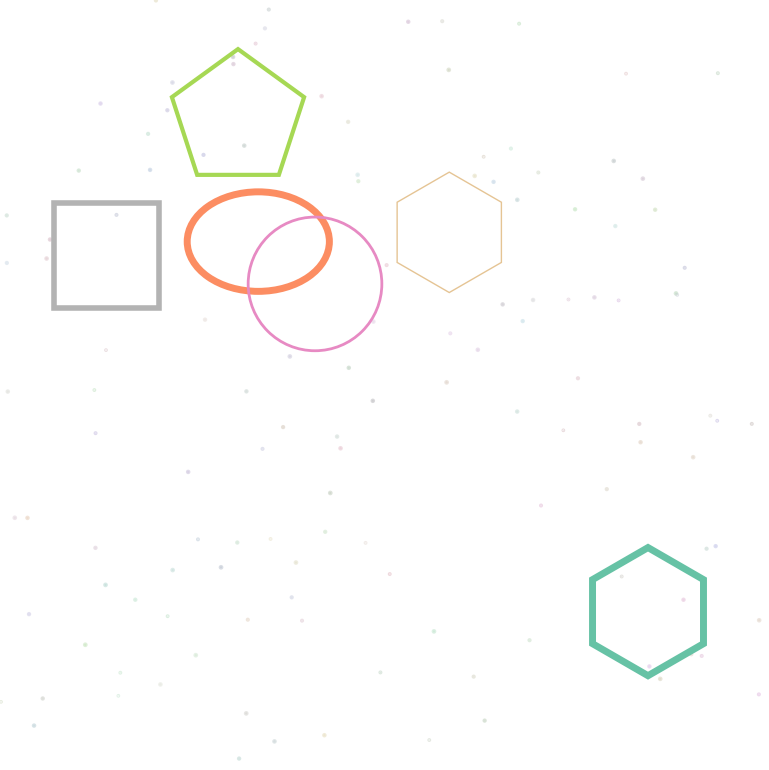[{"shape": "hexagon", "thickness": 2.5, "radius": 0.42, "center": [0.842, 0.206]}, {"shape": "oval", "thickness": 2.5, "radius": 0.46, "center": [0.335, 0.686]}, {"shape": "circle", "thickness": 1, "radius": 0.43, "center": [0.409, 0.631]}, {"shape": "pentagon", "thickness": 1.5, "radius": 0.45, "center": [0.309, 0.846]}, {"shape": "hexagon", "thickness": 0.5, "radius": 0.39, "center": [0.583, 0.698]}, {"shape": "square", "thickness": 2, "radius": 0.34, "center": [0.138, 0.668]}]